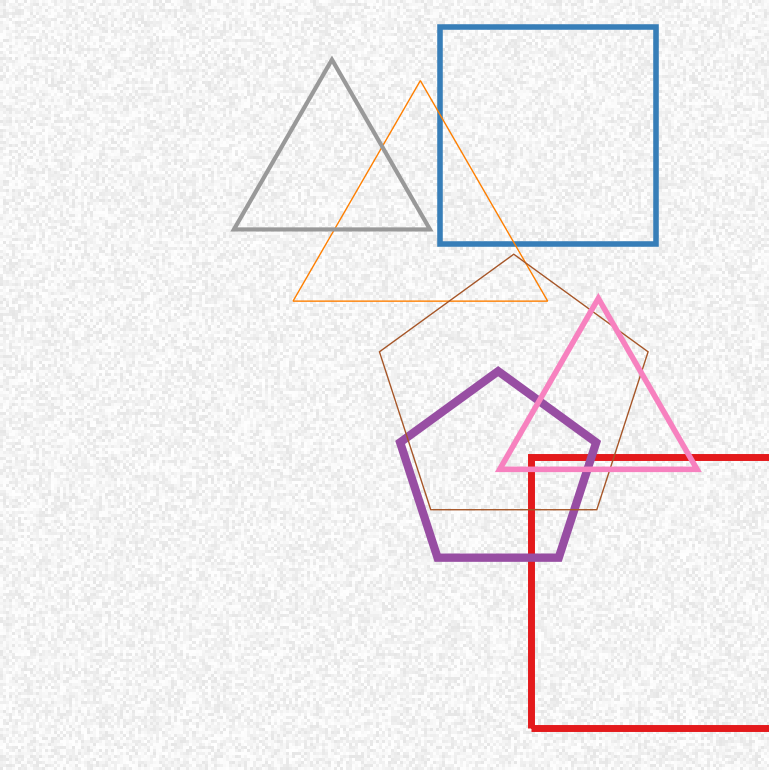[{"shape": "square", "thickness": 2.5, "radius": 0.88, "center": [0.865, 0.231]}, {"shape": "square", "thickness": 2, "radius": 0.7, "center": [0.711, 0.824]}, {"shape": "pentagon", "thickness": 3, "radius": 0.67, "center": [0.647, 0.384]}, {"shape": "triangle", "thickness": 0.5, "radius": 0.95, "center": [0.546, 0.704]}, {"shape": "pentagon", "thickness": 0.5, "radius": 0.92, "center": [0.667, 0.486]}, {"shape": "triangle", "thickness": 2, "radius": 0.74, "center": [0.777, 0.464]}, {"shape": "triangle", "thickness": 1.5, "radius": 0.74, "center": [0.431, 0.776]}]